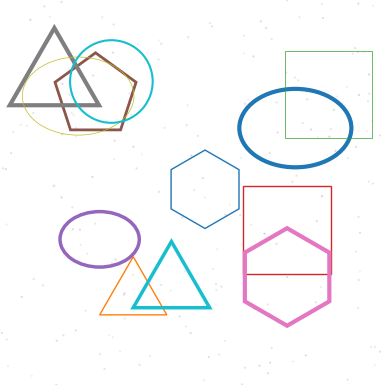[{"shape": "hexagon", "thickness": 1, "radius": 0.51, "center": [0.533, 0.508]}, {"shape": "oval", "thickness": 3, "radius": 0.73, "center": [0.767, 0.667]}, {"shape": "triangle", "thickness": 1, "radius": 0.5, "center": [0.346, 0.233]}, {"shape": "square", "thickness": 0.5, "radius": 0.56, "center": [0.853, 0.755]}, {"shape": "square", "thickness": 1, "radius": 0.57, "center": [0.746, 0.402]}, {"shape": "oval", "thickness": 2.5, "radius": 0.51, "center": [0.259, 0.378]}, {"shape": "pentagon", "thickness": 2, "radius": 0.55, "center": [0.248, 0.752]}, {"shape": "hexagon", "thickness": 3, "radius": 0.63, "center": [0.746, 0.281]}, {"shape": "triangle", "thickness": 3, "radius": 0.67, "center": [0.141, 0.794]}, {"shape": "oval", "thickness": 0.5, "radius": 0.72, "center": [0.203, 0.75]}, {"shape": "circle", "thickness": 1.5, "radius": 0.54, "center": [0.289, 0.788]}, {"shape": "triangle", "thickness": 2.5, "radius": 0.57, "center": [0.445, 0.258]}]